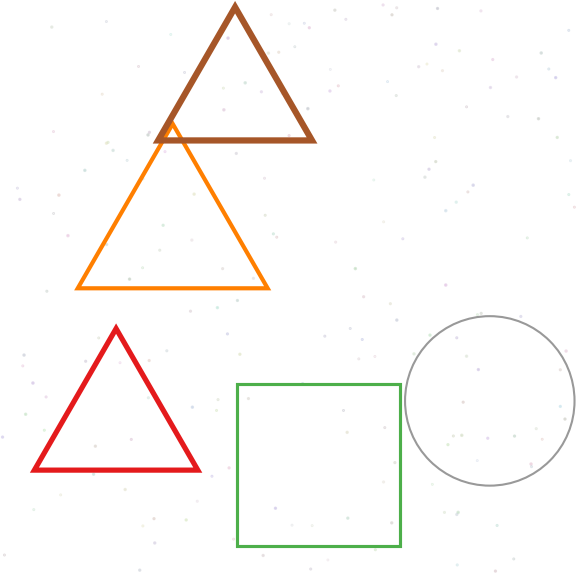[{"shape": "triangle", "thickness": 2.5, "radius": 0.82, "center": [0.201, 0.267]}, {"shape": "square", "thickness": 1.5, "radius": 0.7, "center": [0.552, 0.194]}, {"shape": "triangle", "thickness": 2, "radius": 0.95, "center": [0.299, 0.595]}, {"shape": "triangle", "thickness": 3, "radius": 0.77, "center": [0.407, 0.833]}, {"shape": "circle", "thickness": 1, "radius": 0.73, "center": [0.848, 0.305]}]